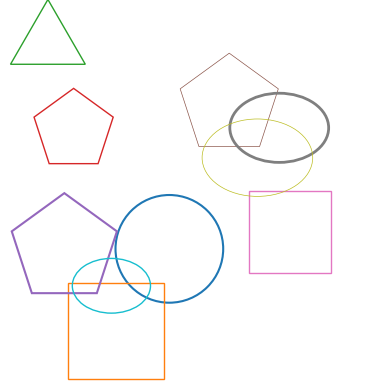[{"shape": "circle", "thickness": 1.5, "radius": 0.7, "center": [0.44, 0.354]}, {"shape": "square", "thickness": 1, "radius": 0.62, "center": [0.301, 0.141]}, {"shape": "triangle", "thickness": 1, "radius": 0.56, "center": [0.124, 0.889]}, {"shape": "pentagon", "thickness": 1, "radius": 0.54, "center": [0.191, 0.662]}, {"shape": "pentagon", "thickness": 1.5, "radius": 0.72, "center": [0.167, 0.355]}, {"shape": "pentagon", "thickness": 0.5, "radius": 0.67, "center": [0.595, 0.728]}, {"shape": "square", "thickness": 1, "radius": 0.53, "center": [0.753, 0.397]}, {"shape": "oval", "thickness": 2, "radius": 0.64, "center": [0.725, 0.668]}, {"shape": "oval", "thickness": 0.5, "radius": 0.72, "center": [0.669, 0.59]}, {"shape": "oval", "thickness": 1, "radius": 0.51, "center": [0.289, 0.258]}]